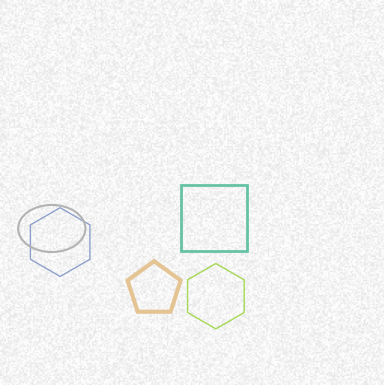[{"shape": "square", "thickness": 2, "radius": 0.43, "center": [0.555, 0.433]}, {"shape": "hexagon", "thickness": 1, "radius": 0.45, "center": [0.156, 0.371]}, {"shape": "hexagon", "thickness": 1, "radius": 0.42, "center": [0.561, 0.231]}, {"shape": "pentagon", "thickness": 3, "radius": 0.36, "center": [0.4, 0.249]}, {"shape": "oval", "thickness": 1.5, "radius": 0.44, "center": [0.134, 0.406]}]